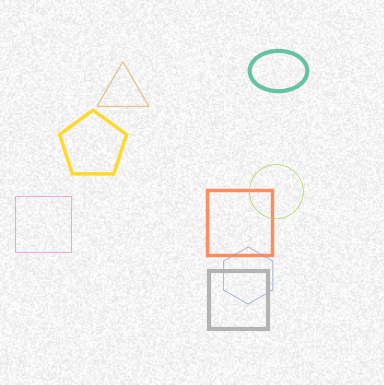[{"shape": "oval", "thickness": 3, "radius": 0.37, "center": [0.723, 0.815]}, {"shape": "square", "thickness": 2.5, "radius": 0.42, "center": [0.623, 0.422]}, {"shape": "hexagon", "thickness": 0.5, "radius": 0.37, "center": [0.644, 0.284]}, {"shape": "square", "thickness": 0.5, "radius": 0.37, "center": [0.112, 0.419]}, {"shape": "circle", "thickness": 0.5, "radius": 0.35, "center": [0.718, 0.502]}, {"shape": "pentagon", "thickness": 2.5, "radius": 0.46, "center": [0.242, 0.622]}, {"shape": "triangle", "thickness": 1, "radius": 0.39, "center": [0.319, 0.762]}, {"shape": "square", "thickness": 3, "radius": 0.38, "center": [0.62, 0.221]}]